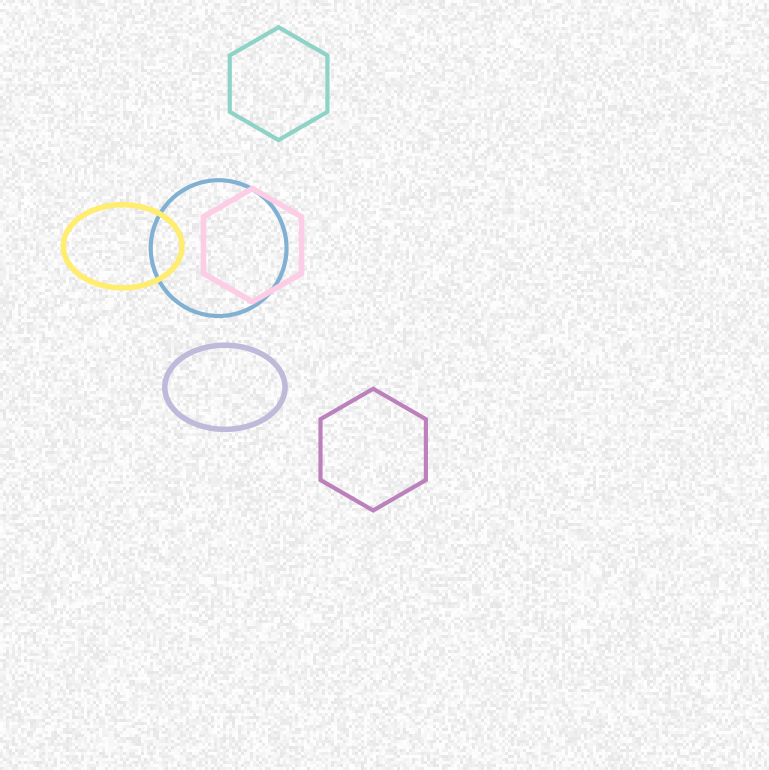[{"shape": "hexagon", "thickness": 1.5, "radius": 0.37, "center": [0.362, 0.891]}, {"shape": "oval", "thickness": 2, "radius": 0.39, "center": [0.292, 0.497]}, {"shape": "circle", "thickness": 1.5, "radius": 0.44, "center": [0.284, 0.678]}, {"shape": "hexagon", "thickness": 2, "radius": 0.37, "center": [0.328, 0.682]}, {"shape": "hexagon", "thickness": 1.5, "radius": 0.4, "center": [0.485, 0.416]}, {"shape": "oval", "thickness": 2, "radius": 0.39, "center": [0.159, 0.68]}]